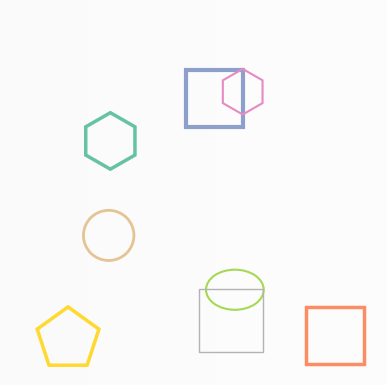[{"shape": "hexagon", "thickness": 2.5, "radius": 0.37, "center": [0.285, 0.634]}, {"shape": "square", "thickness": 2.5, "radius": 0.37, "center": [0.864, 0.128]}, {"shape": "square", "thickness": 3, "radius": 0.37, "center": [0.553, 0.744]}, {"shape": "hexagon", "thickness": 1.5, "radius": 0.3, "center": [0.626, 0.762]}, {"shape": "oval", "thickness": 1.5, "radius": 0.37, "center": [0.606, 0.247]}, {"shape": "pentagon", "thickness": 2.5, "radius": 0.42, "center": [0.176, 0.119]}, {"shape": "circle", "thickness": 2, "radius": 0.33, "center": [0.28, 0.389]}, {"shape": "square", "thickness": 1, "radius": 0.41, "center": [0.596, 0.168]}]